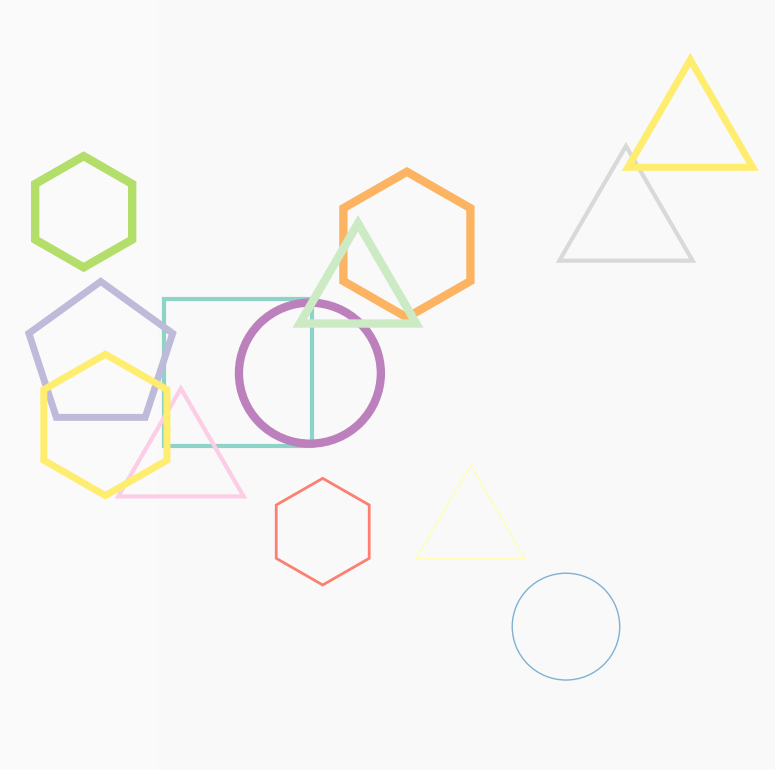[{"shape": "square", "thickness": 1.5, "radius": 0.48, "center": [0.307, 0.516]}, {"shape": "triangle", "thickness": 0.5, "radius": 0.4, "center": [0.607, 0.315]}, {"shape": "pentagon", "thickness": 2.5, "radius": 0.49, "center": [0.13, 0.537]}, {"shape": "hexagon", "thickness": 1, "radius": 0.35, "center": [0.416, 0.31]}, {"shape": "circle", "thickness": 0.5, "radius": 0.35, "center": [0.73, 0.186]}, {"shape": "hexagon", "thickness": 3, "radius": 0.47, "center": [0.525, 0.682]}, {"shape": "hexagon", "thickness": 3, "radius": 0.36, "center": [0.108, 0.725]}, {"shape": "triangle", "thickness": 1.5, "radius": 0.47, "center": [0.233, 0.402]}, {"shape": "triangle", "thickness": 1.5, "radius": 0.5, "center": [0.808, 0.711]}, {"shape": "circle", "thickness": 3, "radius": 0.46, "center": [0.4, 0.515]}, {"shape": "triangle", "thickness": 3, "radius": 0.43, "center": [0.462, 0.623]}, {"shape": "triangle", "thickness": 2.5, "radius": 0.47, "center": [0.891, 0.829]}, {"shape": "hexagon", "thickness": 2.5, "radius": 0.46, "center": [0.136, 0.448]}]